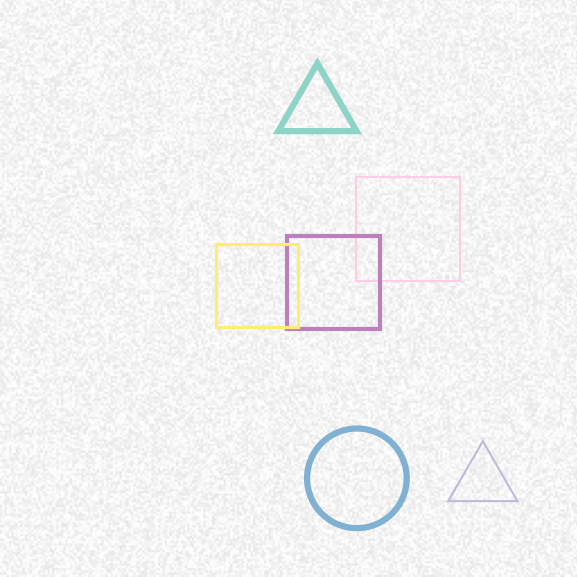[{"shape": "triangle", "thickness": 3, "radius": 0.39, "center": [0.55, 0.811]}, {"shape": "triangle", "thickness": 1, "radius": 0.35, "center": [0.836, 0.166]}, {"shape": "circle", "thickness": 3, "radius": 0.43, "center": [0.618, 0.171]}, {"shape": "square", "thickness": 1, "radius": 0.45, "center": [0.707, 0.603]}, {"shape": "square", "thickness": 2, "radius": 0.4, "center": [0.578, 0.51]}, {"shape": "square", "thickness": 1.5, "radius": 0.36, "center": [0.445, 0.505]}]